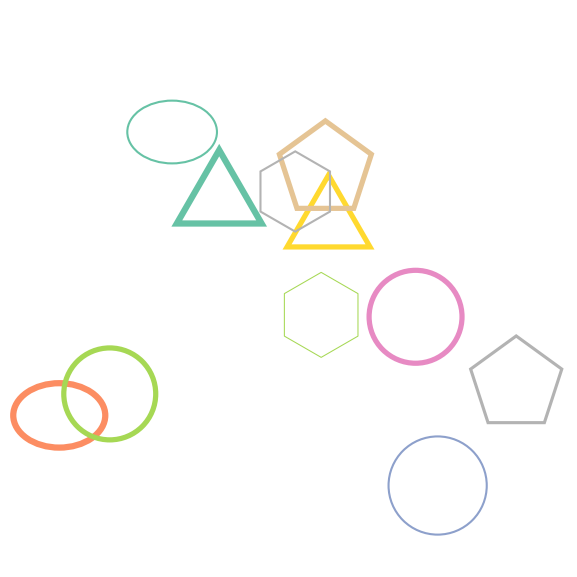[{"shape": "triangle", "thickness": 3, "radius": 0.42, "center": [0.38, 0.654]}, {"shape": "oval", "thickness": 1, "radius": 0.39, "center": [0.298, 0.771]}, {"shape": "oval", "thickness": 3, "radius": 0.4, "center": [0.103, 0.28]}, {"shape": "circle", "thickness": 1, "radius": 0.43, "center": [0.758, 0.158]}, {"shape": "circle", "thickness": 2.5, "radius": 0.4, "center": [0.72, 0.451]}, {"shape": "circle", "thickness": 2.5, "radius": 0.4, "center": [0.19, 0.317]}, {"shape": "hexagon", "thickness": 0.5, "radius": 0.37, "center": [0.556, 0.454]}, {"shape": "triangle", "thickness": 2.5, "radius": 0.41, "center": [0.569, 0.613]}, {"shape": "pentagon", "thickness": 2.5, "radius": 0.42, "center": [0.563, 0.706]}, {"shape": "hexagon", "thickness": 1, "radius": 0.35, "center": [0.511, 0.668]}, {"shape": "pentagon", "thickness": 1.5, "radius": 0.41, "center": [0.894, 0.334]}]